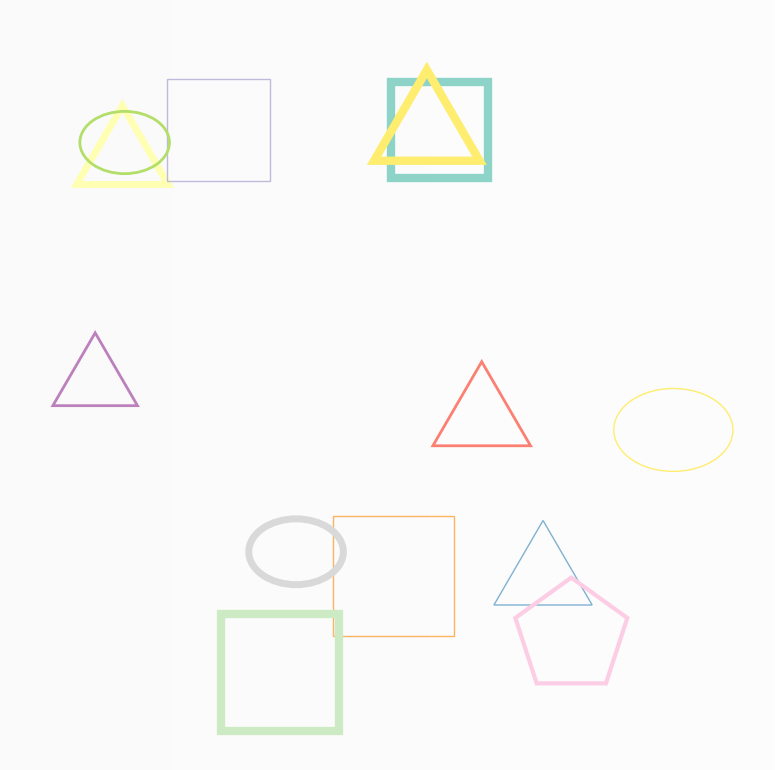[{"shape": "square", "thickness": 3, "radius": 0.31, "center": [0.567, 0.831]}, {"shape": "triangle", "thickness": 2.5, "radius": 0.34, "center": [0.158, 0.795]}, {"shape": "square", "thickness": 0.5, "radius": 0.33, "center": [0.282, 0.831]}, {"shape": "triangle", "thickness": 1, "radius": 0.36, "center": [0.622, 0.457]}, {"shape": "triangle", "thickness": 0.5, "radius": 0.37, "center": [0.701, 0.251]}, {"shape": "square", "thickness": 0.5, "radius": 0.39, "center": [0.508, 0.252]}, {"shape": "oval", "thickness": 1, "radius": 0.29, "center": [0.161, 0.815]}, {"shape": "pentagon", "thickness": 1.5, "radius": 0.38, "center": [0.737, 0.174]}, {"shape": "oval", "thickness": 2.5, "radius": 0.31, "center": [0.382, 0.283]}, {"shape": "triangle", "thickness": 1, "radius": 0.32, "center": [0.123, 0.505]}, {"shape": "square", "thickness": 3, "radius": 0.38, "center": [0.362, 0.126]}, {"shape": "triangle", "thickness": 3, "radius": 0.39, "center": [0.551, 0.831]}, {"shape": "oval", "thickness": 0.5, "radius": 0.38, "center": [0.869, 0.442]}]